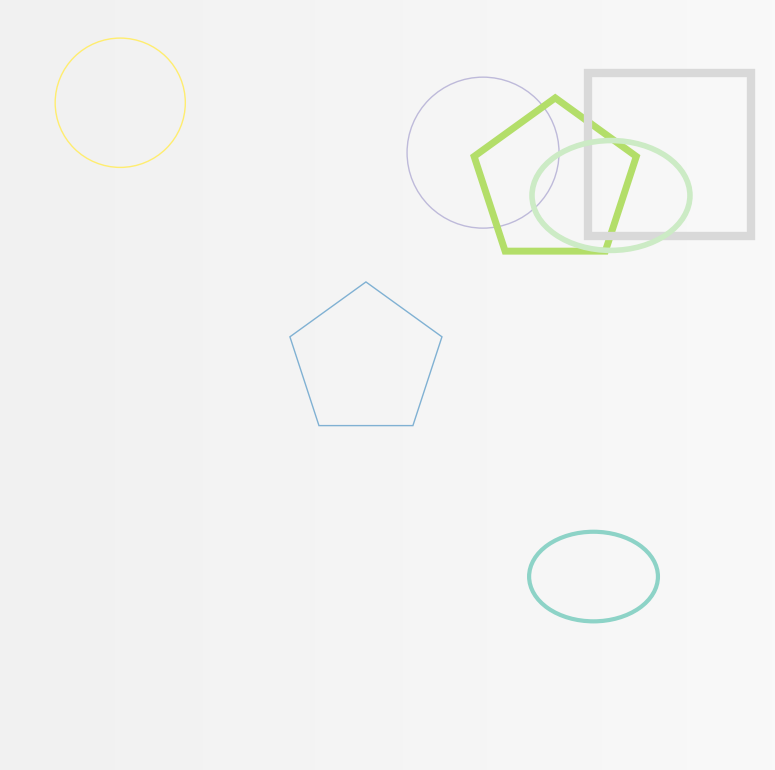[{"shape": "oval", "thickness": 1.5, "radius": 0.42, "center": [0.766, 0.251]}, {"shape": "circle", "thickness": 0.5, "radius": 0.49, "center": [0.623, 0.802]}, {"shape": "pentagon", "thickness": 0.5, "radius": 0.52, "center": [0.472, 0.531]}, {"shape": "pentagon", "thickness": 2.5, "radius": 0.55, "center": [0.716, 0.763]}, {"shape": "square", "thickness": 3, "radius": 0.53, "center": [0.864, 0.799]}, {"shape": "oval", "thickness": 2, "radius": 0.51, "center": [0.788, 0.746]}, {"shape": "circle", "thickness": 0.5, "radius": 0.42, "center": [0.155, 0.867]}]